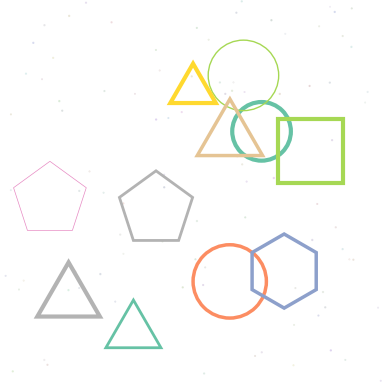[{"shape": "circle", "thickness": 3, "radius": 0.38, "center": [0.679, 0.659]}, {"shape": "triangle", "thickness": 2, "radius": 0.41, "center": [0.347, 0.138]}, {"shape": "circle", "thickness": 2.5, "radius": 0.48, "center": [0.597, 0.269]}, {"shape": "hexagon", "thickness": 2.5, "radius": 0.48, "center": [0.738, 0.296]}, {"shape": "pentagon", "thickness": 0.5, "radius": 0.5, "center": [0.13, 0.482]}, {"shape": "circle", "thickness": 1, "radius": 0.46, "center": [0.632, 0.804]}, {"shape": "square", "thickness": 3, "radius": 0.42, "center": [0.807, 0.607]}, {"shape": "triangle", "thickness": 3, "radius": 0.34, "center": [0.501, 0.767]}, {"shape": "triangle", "thickness": 2.5, "radius": 0.49, "center": [0.597, 0.645]}, {"shape": "triangle", "thickness": 3, "radius": 0.47, "center": [0.178, 0.225]}, {"shape": "pentagon", "thickness": 2, "radius": 0.5, "center": [0.405, 0.456]}]